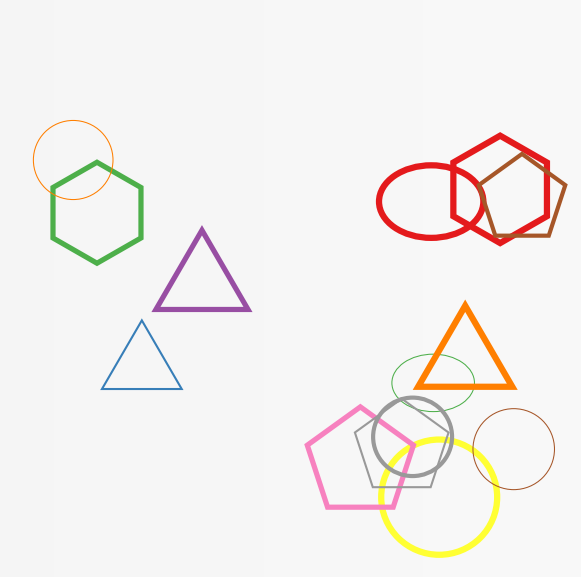[{"shape": "oval", "thickness": 3, "radius": 0.45, "center": [0.742, 0.65]}, {"shape": "hexagon", "thickness": 3, "radius": 0.46, "center": [0.86, 0.671]}, {"shape": "triangle", "thickness": 1, "radius": 0.4, "center": [0.244, 0.365]}, {"shape": "oval", "thickness": 0.5, "radius": 0.36, "center": [0.745, 0.336]}, {"shape": "hexagon", "thickness": 2.5, "radius": 0.44, "center": [0.167, 0.631]}, {"shape": "triangle", "thickness": 2.5, "radius": 0.46, "center": [0.347, 0.509]}, {"shape": "circle", "thickness": 0.5, "radius": 0.34, "center": [0.126, 0.722]}, {"shape": "triangle", "thickness": 3, "radius": 0.47, "center": [0.8, 0.376]}, {"shape": "circle", "thickness": 3, "radius": 0.5, "center": [0.756, 0.138]}, {"shape": "circle", "thickness": 0.5, "radius": 0.35, "center": [0.884, 0.221]}, {"shape": "pentagon", "thickness": 2, "radius": 0.39, "center": [0.898, 0.654]}, {"shape": "pentagon", "thickness": 2.5, "radius": 0.48, "center": [0.62, 0.199]}, {"shape": "circle", "thickness": 2, "radius": 0.34, "center": [0.71, 0.243]}, {"shape": "pentagon", "thickness": 1, "radius": 0.42, "center": [0.691, 0.224]}]